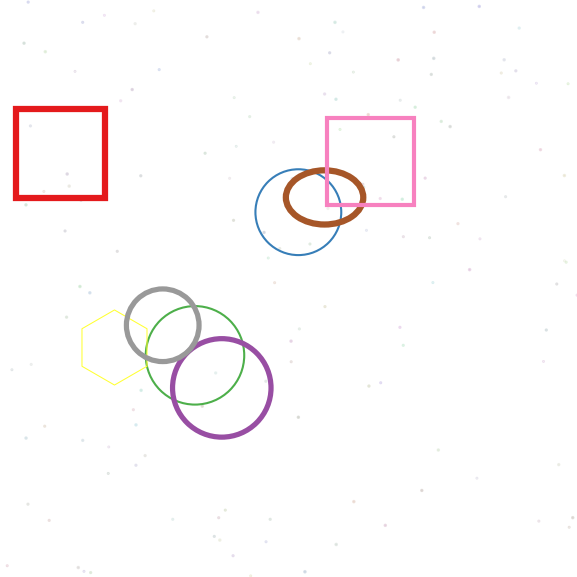[{"shape": "square", "thickness": 3, "radius": 0.39, "center": [0.105, 0.733]}, {"shape": "circle", "thickness": 1, "radius": 0.37, "center": [0.517, 0.632]}, {"shape": "circle", "thickness": 1, "radius": 0.43, "center": [0.338, 0.384]}, {"shape": "circle", "thickness": 2.5, "radius": 0.43, "center": [0.384, 0.327]}, {"shape": "hexagon", "thickness": 0.5, "radius": 0.33, "center": [0.198, 0.397]}, {"shape": "oval", "thickness": 3, "radius": 0.34, "center": [0.562, 0.657]}, {"shape": "square", "thickness": 2, "radius": 0.38, "center": [0.641, 0.719]}, {"shape": "circle", "thickness": 2.5, "radius": 0.31, "center": [0.282, 0.436]}]